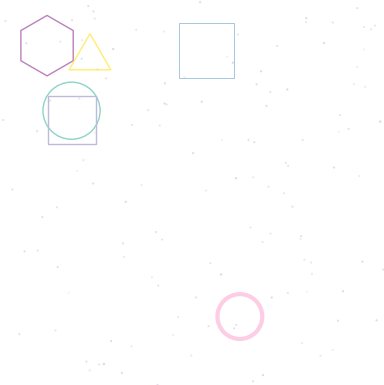[{"shape": "circle", "thickness": 1, "radius": 0.37, "center": [0.186, 0.712]}, {"shape": "square", "thickness": 1, "radius": 0.31, "center": [0.186, 0.688]}, {"shape": "square", "thickness": 0.5, "radius": 0.36, "center": [0.535, 0.869]}, {"shape": "circle", "thickness": 3, "radius": 0.29, "center": [0.623, 0.178]}, {"shape": "hexagon", "thickness": 1, "radius": 0.39, "center": [0.122, 0.881]}, {"shape": "triangle", "thickness": 1, "radius": 0.31, "center": [0.234, 0.85]}]